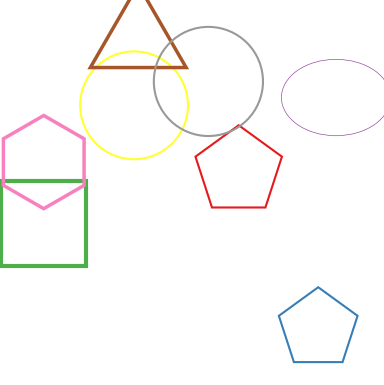[{"shape": "pentagon", "thickness": 1.5, "radius": 0.59, "center": [0.62, 0.557]}, {"shape": "pentagon", "thickness": 1.5, "radius": 0.54, "center": [0.827, 0.146]}, {"shape": "square", "thickness": 3, "radius": 0.55, "center": [0.112, 0.419]}, {"shape": "oval", "thickness": 0.5, "radius": 0.71, "center": [0.873, 0.747]}, {"shape": "circle", "thickness": 1.5, "radius": 0.7, "center": [0.348, 0.727]}, {"shape": "triangle", "thickness": 2.5, "radius": 0.72, "center": [0.359, 0.896]}, {"shape": "hexagon", "thickness": 2.5, "radius": 0.61, "center": [0.114, 0.579]}, {"shape": "circle", "thickness": 1.5, "radius": 0.71, "center": [0.541, 0.788]}]